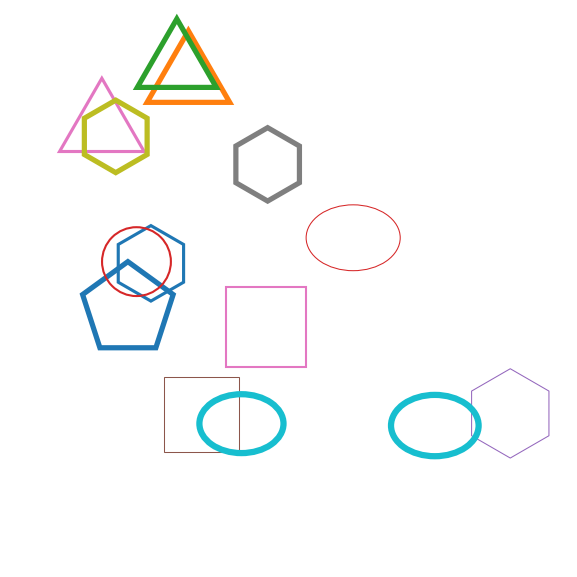[{"shape": "hexagon", "thickness": 1.5, "radius": 0.33, "center": [0.261, 0.543]}, {"shape": "pentagon", "thickness": 2.5, "radius": 0.41, "center": [0.221, 0.464]}, {"shape": "triangle", "thickness": 2.5, "radius": 0.41, "center": [0.326, 0.863]}, {"shape": "triangle", "thickness": 2.5, "radius": 0.4, "center": [0.306, 0.887]}, {"shape": "circle", "thickness": 1, "radius": 0.3, "center": [0.236, 0.546]}, {"shape": "oval", "thickness": 0.5, "radius": 0.41, "center": [0.612, 0.587]}, {"shape": "hexagon", "thickness": 0.5, "radius": 0.39, "center": [0.884, 0.283]}, {"shape": "square", "thickness": 0.5, "radius": 0.33, "center": [0.349, 0.281]}, {"shape": "triangle", "thickness": 1.5, "radius": 0.42, "center": [0.176, 0.779]}, {"shape": "square", "thickness": 1, "radius": 0.35, "center": [0.46, 0.433]}, {"shape": "hexagon", "thickness": 2.5, "radius": 0.32, "center": [0.463, 0.715]}, {"shape": "hexagon", "thickness": 2.5, "radius": 0.31, "center": [0.2, 0.763]}, {"shape": "oval", "thickness": 3, "radius": 0.38, "center": [0.753, 0.262]}, {"shape": "oval", "thickness": 3, "radius": 0.36, "center": [0.418, 0.266]}]